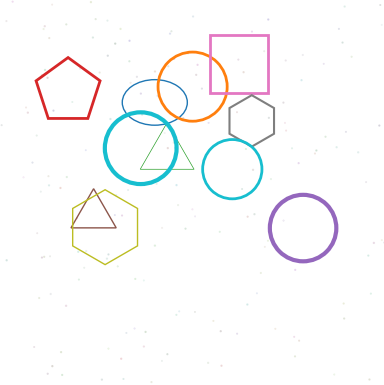[{"shape": "oval", "thickness": 1, "radius": 0.42, "center": [0.402, 0.734]}, {"shape": "circle", "thickness": 2, "radius": 0.45, "center": [0.5, 0.775]}, {"shape": "triangle", "thickness": 0.5, "radius": 0.4, "center": [0.434, 0.601]}, {"shape": "pentagon", "thickness": 2, "radius": 0.44, "center": [0.177, 0.763]}, {"shape": "circle", "thickness": 3, "radius": 0.43, "center": [0.787, 0.408]}, {"shape": "triangle", "thickness": 1, "radius": 0.34, "center": [0.243, 0.442]}, {"shape": "square", "thickness": 2, "radius": 0.37, "center": [0.621, 0.834]}, {"shape": "hexagon", "thickness": 1.5, "radius": 0.33, "center": [0.654, 0.686]}, {"shape": "hexagon", "thickness": 1, "radius": 0.49, "center": [0.273, 0.41]}, {"shape": "circle", "thickness": 2, "radius": 0.39, "center": [0.603, 0.561]}, {"shape": "circle", "thickness": 3, "radius": 0.47, "center": [0.365, 0.615]}]